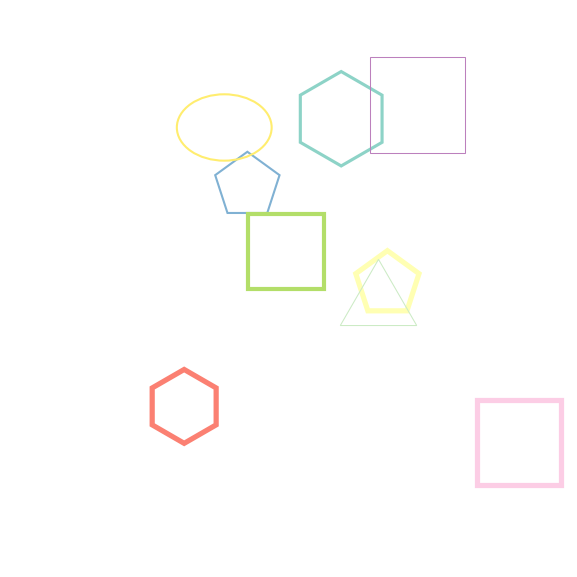[{"shape": "hexagon", "thickness": 1.5, "radius": 0.41, "center": [0.591, 0.794]}, {"shape": "pentagon", "thickness": 2.5, "radius": 0.29, "center": [0.671, 0.507]}, {"shape": "hexagon", "thickness": 2.5, "radius": 0.32, "center": [0.319, 0.295]}, {"shape": "pentagon", "thickness": 1, "radius": 0.29, "center": [0.428, 0.678]}, {"shape": "square", "thickness": 2, "radius": 0.33, "center": [0.496, 0.564]}, {"shape": "square", "thickness": 2.5, "radius": 0.37, "center": [0.899, 0.233]}, {"shape": "square", "thickness": 0.5, "radius": 0.42, "center": [0.723, 0.817]}, {"shape": "triangle", "thickness": 0.5, "radius": 0.38, "center": [0.655, 0.474]}, {"shape": "oval", "thickness": 1, "radius": 0.41, "center": [0.388, 0.778]}]